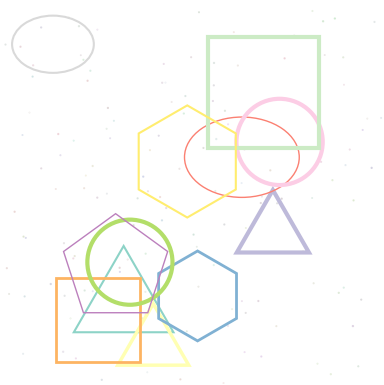[{"shape": "triangle", "thickness": 1.5, "radius": 0.75, "center": [0.321, 0.212]}, {"shape": "triangle", "thickness": 2.5, "radius": 0.53, "center": [0.398, 0.105]}, {"shape": "triangle", "thickness": 3, "radius": 0.54, "center": [0.709, 0.398]}, {"shape": "oval", "thickness": 1, "radius": 0.75, "center": [0.628, 0.592]}, {"shape": "hexagon", "thickness": 2, "radius": 0.58, "center": [0.513, 0.231]}, {"shape": "square", "thickness": 2, "radius": 0.54, "center": [0.255, 0.168]}, {"shape": "circle", "thickness": 3, "radius": 0.55, "center": [0.337, 0.319]}, {"shape": "circle", "thickness": 3, "radius": 0.56, "center": [0.726, 0.631]}, {"shape": "oval", "thickness": 1.5, "radius": 0.53, "center": [0.138, 0.885]}, {"shape": "pentagon", "thickness": 1, "radius": 0.71, "center": [0.3, 0.303]}, {"shape": "square", "thickness": 3, "radius": 0.72, "center": [0.684, 0.76]}, {"shape": "hexagon", "thickness": 1.5, "radius": 0.73, "center": [0.486, 0.581]}]